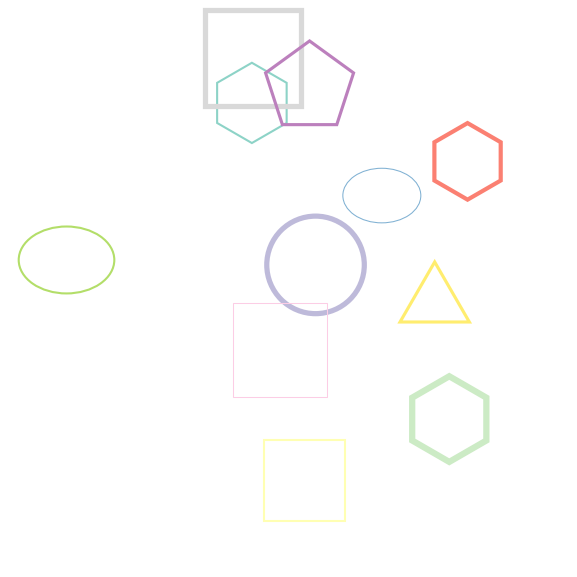[{"shape": "hexagon", "thickness": 1, "radius": 0.35, "center": [0.436, 0.821]}, {"shape": "square", "thickness": 1, "radius": 0.35, "center": [0.527, 0.167]}, {"shape": "circle", "thickness": 2.5, "radius": 0.42, "center": [0.546, 0.54]}, {"shape": "hexagon", "thickness": 2, "radius": 0.33, "center": [0.81, 0.72]}, {"shape": "oval", "thickness": 0.5, "radius": 0.34, "center": [0.661, 0.661]}, {"shape": "oval", "thickness": 1, "radius": 0.41, "center": [0.115, 0.549]}, {"shape": "square", "thickness": 0.5, "radius": 0.41, "center": [0.485, 0.393]}, {"shape": "square", "thickness": 2.5, "radius": 0.42, "center": [0.438, 0.899]}, {"shape": "pentagon", "thickness": 1.5, "radius": 0.4, "center": [0.536, 0.848]}, {"shape": "hexagon", "thickness": 3, "radius": 0.37, "center": [0.778, 0.273]}, {"shape": "triangle", "thickness": 1.5, "radius": 0.35, "center": [0.753, 0.476]}]